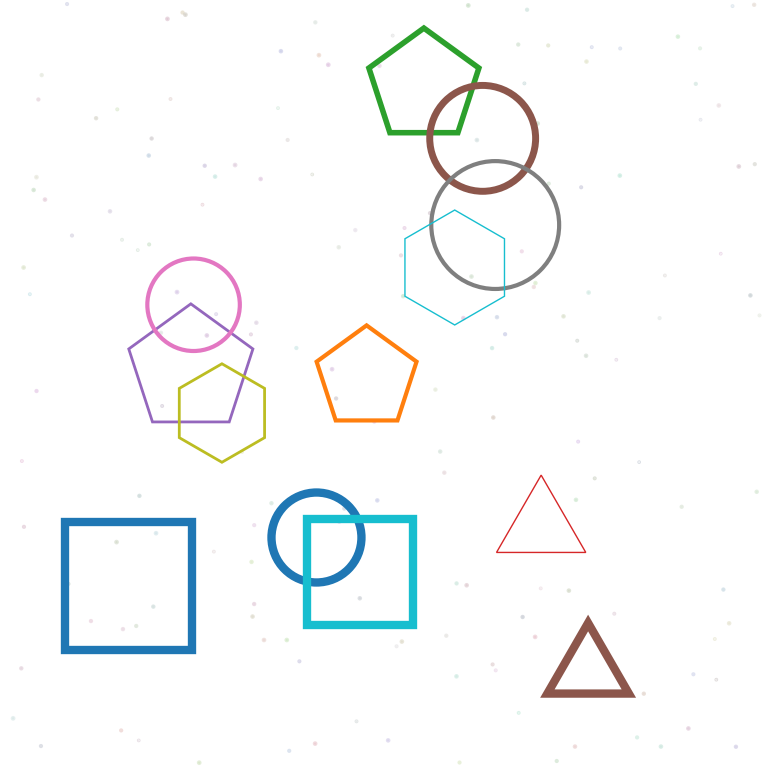[{"shape": "square", "thickness": 3, "radius": 0.41, "center": [0.167, 0.239]}, {"shape": "circle", "thickness": 3, "radius": 0.29, "center": [0.411, 0.302]}, {"shape": "pentagon", "thickness": 1.5, "radius": 0.34, "center": [0.476, 0.509]}, {"shape": "pentagon", "thickness": 2, "radius": 0.38, "center": [0.551, 0.888]}, {"shape": "triangle", "thickness": 0.5, "radius": 0.33, "center": [0.703, 0.316]}, {"shape": "pentagon", "thickness": 1, "radius": 0.42, "center": [0.248, 0.521]}, {"shape": "circle", "thickness": 2.5, "radius": 0.34, "center": [0.627, 0.82]}, {"shape": "triangle", "thickness": 3, "radius": 0.31, "center": [0.764, 0.13]}, {"shape": "circle", "thickness": 1.5, "radius": 0.3, "center": [0.251, 0.604]}, {"shape": "circle", "thickness": 1.5, "radius": 0.42, "center": [0.643, 0.708]}, {"shape": "hexagon", "thickness": 1, "radius": 0.32, "center": [0.288, 0.464]}, {"shape": "hexagon", "thickness": 0.5, "radius": 0.37, "center": [0.591, 0.653]}, {"shape": "square", "thickness": 3, "radius": 0.34, "center": [0.467, 0.257]}]